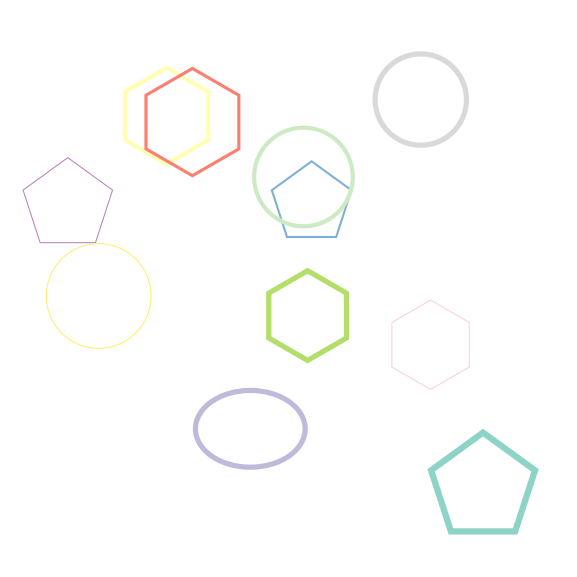[{"shape": "pentagon", "thickness": 3, "radius": 0.47, "center": [0.836, 0.155]}, {"shape": "hexagon", "thickness": 2, "radius": 0.42, "center": [0.288, 0.798]}, {"shape": "oval", "thickness": 2.5, "radius": 0.47, "center": [0.433, 0.257]}, {"shape": "hexagon", "thickness": 1.5, "radius": 0.46, "center": [0.333, 0.788]}, {"shape": "pentagon", "thickness": 1, "radius": 0.36, "center": [0.54, 0.647]}, {"shape": "hexagon", "thickness": 2.5, "radius": 0.39, "center": [0.533, 0.453]}, {"shape": "hexagon", "thickness": 0.5, "radius": 0.39, "center": [0.746, 0.402]}, {"shape": "circle", "thickness": 2.5, "radius": 0.4, "center": [0.729, 0.827]}, {"shape": "pentagon", "thickness": 0.5, "radius": 0.41, "center": [0.117, 0.645]}, {"shape": "circle", "thickness": 2, "radius": 0.43, "center": [0.525, 0.693]}, {"shape": "circle", "thickness": 0.5, "radius": 0.45, "center": [0.171, 0.487]}]